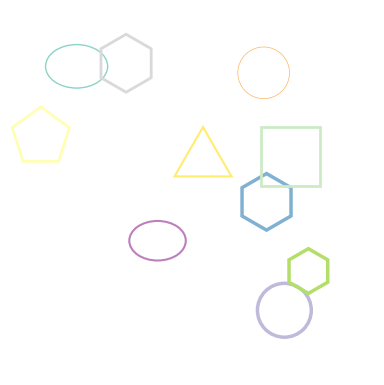[{"shape": "oval", "thickness": 1, "radius": 0.4, "center": [0.199, 0.828]}, {"shape": "pentagon", "thickness": 2, "radius": 0.39, "center": [0.106, 0.644]}, {"shape": "circle", "thickness": 2.5, "radius": 0.35, "center": [0.739, 0.194]}, {"shape": "hexagon", "thickness": 2.5, "radius": 0.37, "center": [0.692, 0.476]}, {"shape": "circle", "thickness": 0.5, "radius": 0.34, "center": [0.685, 0.811]}, {"shape": "hexagon", "thickness": 2.5, "radius": 0.29, "center": [0.801, 0.296]}, {"shape": "hexagon", "thickness": 2, "radius": 0.38, "center": [0.328, 0.836]}, {"shape": "oval", "thickness": 1.5, "radius": 0.37, "center": [0.409, 0.375]}, {"shape": "square", "thickness": 2, "radius": 0.39, "center": [0.755, 0.594]}, {"shape": "triangle", "thickness": 1.5, "radius": 0.43, "center": [0.527, 0.585]}]